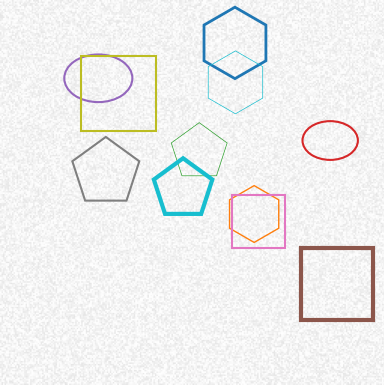[{"shape": "hexagon", "thickness": 2, "radius": 0.46, "center": [0.61, 0.889]}, {"shape": "hexagon", "thickness": 1, "radius": 0.37, "center": [0.66, 0.444]}, {"shape": "pentagon", "thickness": 0.5, "radius": 0.38, "center": [0.517, 0.605]}, {"shape": "oval", "thickness": 1.5, "radius": 0.36, "center": [0.858, 0.635]}, {"shape": "oval", "thickness": 1.5, "radius": 0.44, "center": [0.255, 0.797]}, {"shape": "square", "thickness": 3, "radius": 0.47, "center": [0.876, 0.262]}, {"shape": "square", "thickness": 1.5, "radius": 0.34, "center": [0.671, 0.426]}, {"shape": "pentagon", "thickness": 1.5, "radius": 0.46, "center": [0.275, 0.553]}, {"shape": "square", "thickness": 1.5, "radius": 0.49, "center": [0.307, 0.757]}, {"shape": "pentagon", "thickness": 3, "radius": 0.4, "center": [0.476, 0.509]}, {"shape": "hexagon", "thickness": 0.5, "radius": 0.41, "center": [0.612, 0.786]}]